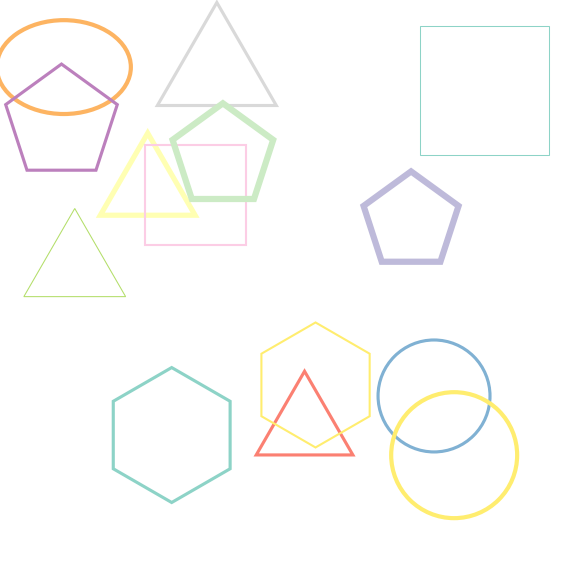[{"shape": "hexagon", "thickness": 1.5, "radius": 0.58, "center": [0.297, 0.246]}, {"shape": "square", "thickness": 0.5, "radius": 0.56, "center": [0.839, 0.843]}, {"shape": "triangle", "thickness": 2.5, "radius": 0.47, "center": [0.256, 0.674]}, {"shape": "pentagon", "thickness": 3, "radius": 0.43, "center": [0.712, 0.616]}, {"shape": "triangle", "thickness": 1.5, "radius": 0.48, "center": [0.527, 0.26]}, {"shape": "circle", "thickness": 1.5, "radius": 0.48, "center": [0.752, 0.313]}, {"shape": "oval", "thickness": 2, "radius": 0.58, "center": [0.111, 0.883]}, {"shape": "triangle", "thickness": 0.5, "radius": 0.51, "center": [0.129, 0.536]}, {"shape": "square", "thickness": 1, "radius": 0.44, "center": [0.338, 0.661]}, {"shape": "triangle", "thickness": 1.5, "radius": 0.59, "center": [0.375, 0.876]}, {"shape": "pentagon", "thickness": 1.5, "radius": 0.51, "center": [0.106, 0.787]}, {"shape": "pentagon", "thickness": 3, "radius": 0.46, "center": [0.386, 0.729]}, {"shape": "circle", "thickness": 2, "radius": 0.55, "center": [0.786, 0.211]}, {"shape": "hexagon", "thickness": 1, "radius": 0.54, "center": [0.546, 0.333]}]